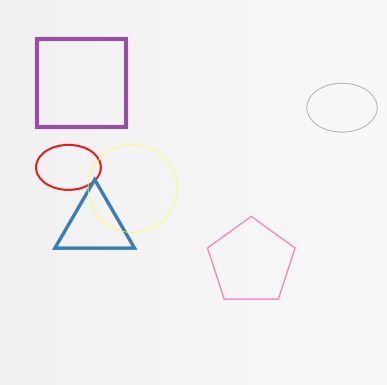[{"shape": "oval", "thickness": 1.5, "radius": 0.42, "center": [0.177, 0.565]}, {"shape": "triangle", "thickness": 2.5, "radius": 0.59, "center": [0.244, 0.415]}, {"shape": "square", "thickness": 3, "radius": 0.58, "center": [0.21, 0.784]}, {"shape": "circle", "thickness": 0.5, "radius": 0.57, "center": [0.342, 0.511]}, {"shape": "pentagon", "thickness": 1, "radius": 0.59, "center": [0.648, 0.319]}, {"shape": "oval", "thickness": 0.5, "radius": 0.45, "center": [0.883, 0.72]}]